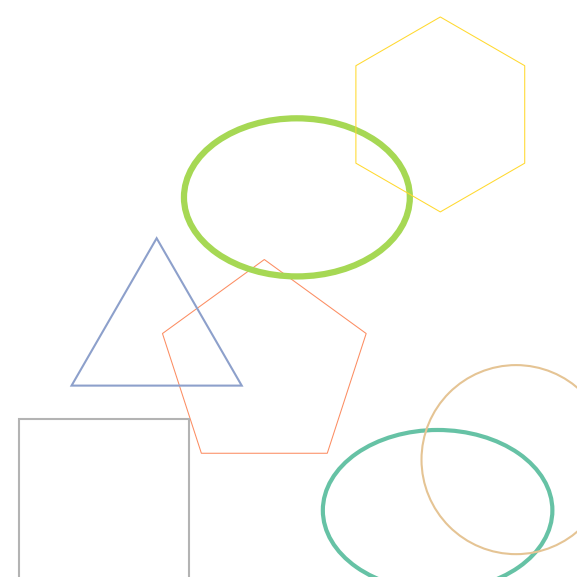[{"shape": "oval", "thickness": 2, "radius": 0.99, "center": [0.758, 0.115]}, {"shape": "pentagon", "thickness": 0.5, "radius": 0.93, "center": [0.458, 0.364]}, {"shape": "triangle", "thickness": 1, "radius": 0.85, "center": [0.271, 0.416]}, {"shape": "oval", "thickness": 3, "radius": 0.98, "center": [0.514, 0.657]}, {"shape": "hexagon", "thickness": 0.5, "radius": 0.84, "center": [0.762, 0.801]}, {"shape": "circle", "thickness": 1, "radius": 0.82, "center": [0.894, 0.203]}, {"shape": "square", "thickness": 1, "radius": 0.74, "center": [0.18, 0.126]}]